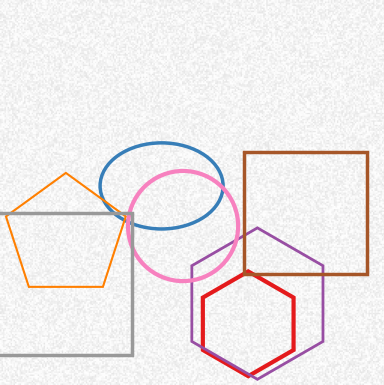[{"shape": "hexagon", "thickness": 3, "radius": 0.68, "center": [0.645, 0.159]}, {"shape": "oval", "thickness": 2.5, "radius": 0.8, "center": [0.42, 0.517]}, {"shape": "hexagon", "thickness": 2, "radius": 0.98, "center": [0.669, 0.211]}, {"shape": "pentagon", "thickness": 1.5, "radius": 0.82, "center": [0.171, 0.387]}, {"shape": "square", "thickness": 2.5, "radius": 0.8, "center": [0.794, 0.447]}, {"shape": "circle", "thickness": 3, "radius": 0.72, "center": [0.475, 0.413]}, {"shape": "square", "thickness": 2.5, "radius": 0.93, "center": [0.157, 0.262]}]